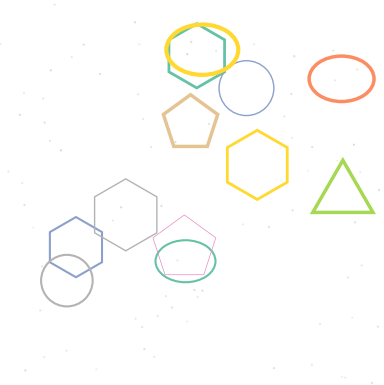[{"shape": "hexagon", "thickness": 2, "radius": 0.42, "center": [0.511, 0.855]}, {"shape": "oval", "thickness": 1.5, "radius": 0.39, "center": [0.482, 0.321]}, {"shape": "oval", "thickness": 2.5, "radius": 0.42, "center": [0.887, 0.795]}, {"shape": "hexagon", "thickness": 1.5, "radius": 0.39, "center": [0.197, 0.358]}, {"shape": "circle", "thickness": 1, "radius": 0.36, "center": [0.64, 0.771]}, {"shape": "pentagon", "thickness": 0.5, "radius": 0.43, "center": [0.479, 0.356]}, {"shape": "triangle", "thickness": 2.5, "radius": 0.45, "center": [0.891, 0.493]}, {"shape": "oval", "thickness": 3, "radius": 0.47, "center": [0.526, 0.871]}, {"shape": "hexagon", "thickness": 2, "radius": 0.45, "center": [0.668, 0.572]}, {"shape": "pentagon", "thickness": 2.5, "radius": 0.37, "center": [0.495, 0.68]}, {"shape": "circle", "thickness": 1.5, "radius": 0.33, "center": [0.174, 0.271]}, {"shape": "hexagon", "thickness": 1, "radius": 0.47, "center": [0.327, 0.442]}]